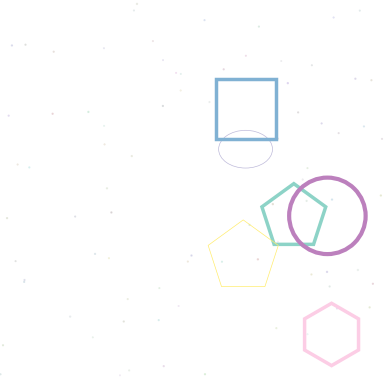[{"shape": "pentagon", "thickness": 2.5, "radius": 0.44, "center": [0.763, 0.436]}, {"shape": "oval", "thickness": 0.5, "radius": 0.35, "center": [0.638, 0.613]}, {"shape": "square", "thickness": 2.5, "radius": 0.39, "center": [0.639, 0.716]}, {"shape": "hexagon", "thickness": 2.5, "radius": 0.4, "center": [0.861, 0.131]}, {"shape": "circle", "thickness": 3, "radius": 0.5, "center": [0.85, 0.439]}, {"shape": "pentagon", "thickness": 0.5, "radius": 0.48, "center": [0.632, 0.333]}]